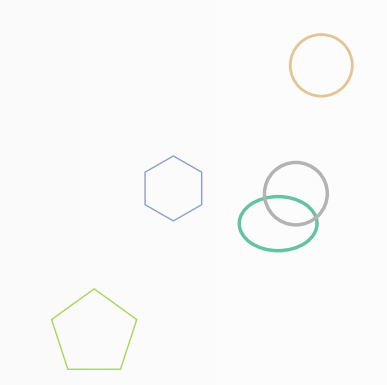[{"shape": "oval", "thickness": 2.5, "radius": 0.5, "center": [0.718, 0.419]}, {"shape": "hexagon", "thickness": 1, "radius": 0.42, "center": [0.447, 0.511]}, {"shape": "pentagon", "thickness": 1, "radius": 0.58, "center": [0.243, 0.134]}, {"shape": "circle", "thickness": 2, "radius": 0.4, "center": [0.829, 0.83]}, {"shape": "circle", "thickness": 2.5, "radius": 0.41, "center": [0.764, 0.497]}]